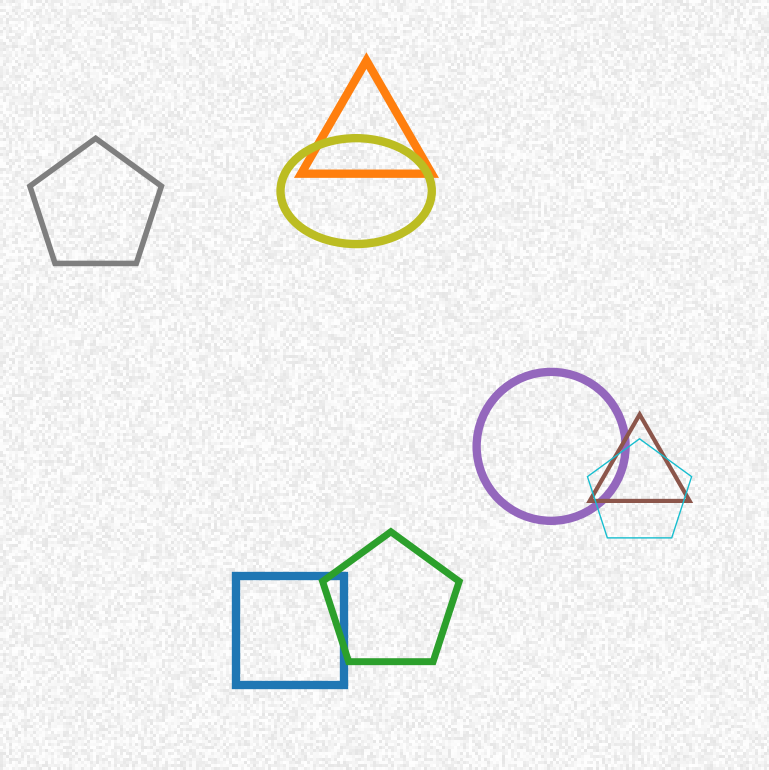[{"shape": "square", "thickness": 3, "radius": 0.35, "center": [0.377, 0.181]}, {"shape": "triangle", "thickness": 3, "radius": 0.49, "center": [0.476, 0.823]}, {"shape": "pentagon", "thickness": 2.5, "radius": 0.47, "center": [0.508, 0.216]}, {"shape": "circle", "thickness": 3, "radius": 0.48, "center": [0.716, 0.42]}, {"shape": "triangle", "thickness": 1.5, "radius": 0.37, "center": [0.831, 0.387]}, {"shape": "pentagon", "thickness": 2, "radius": 0.45, "center": [0.124, 0.731]}, {"shape": "oval", "thickness": 3, "radius": 0.49, "center": [0.463, 0.752]}, {"shape": "pentagon", "thickness": 0.5, "radius": 0.36, "center": [0.831, 0.359]}]